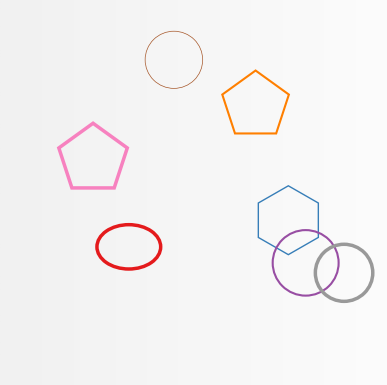[{"shape": "oval", "thickness": 2.5, "radius": 0.41, "center": [0.332, 0.359]}, {"shape": "hexagon", "thickness": 1, "radius": 0.45, "center": [0.744, 0.428]}, {"shape": "circle", "thickness": 1.5, "radius": 0.43, "center": [0.789, 0.317]}, {"shape": "pentagon", "thickness": 1.5, "radius": 0.45, "center": [0.66, 0.726]}, {"shape": "circle", "thickness": 0.5, "radius": 0.37, "center": [0.449, 0.845]}, {"shape": "pentagon", "thickness": 2.5, "radius": 0.46, "center": [0.24, 0.587]}, {"shape": "circle", "thickness": 2.5, "radius": 0.37, "center": [0.888, 0.291]}]